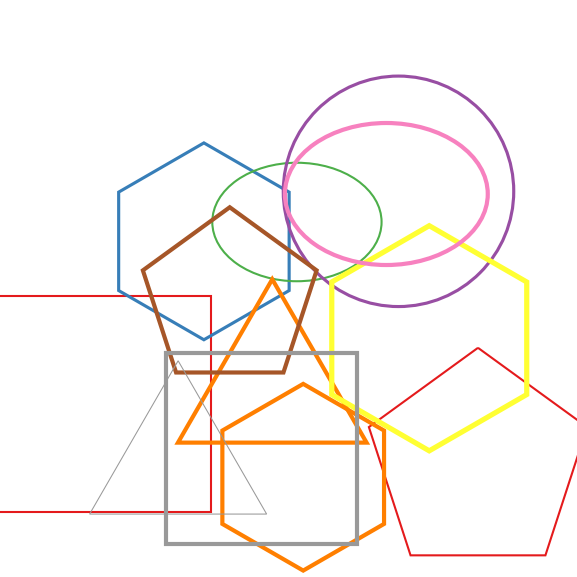[{"shape": "pentagon", "thickness": 1, "radius": 0.99, "center": [0.828, 0.198]}, {"shape": "square", "thickness": 1, "radius": 0.93, "center": [0.179, 0.3]}, {"shape": "hexagon", "thickness": 1.5, "radius": 0.85, "center": [0.353, 0.581]}, {"shape": "oval", "thickness": 1, "radius": 0.73, "center": [0.514, 0.615]}, {"shape": "circle", "thickness": 1.5, "radius": 1.0, "center": [0.69, 0.668]}, {"shape": "triangle", "thickness": 2, "radius": 0.94, "center": [0.471, 0.327]}, {"shape": "hexagon", "thickness": 2, "radius": 0.81, "center": [0.525, 0.173]}, {"shape": "hexagon", "thickness": 2.5, "radius": 0.97, "center": [0.743, 0.413]}, {"shape": "pentagon", "thickness": 2, "radius": 0.79, "center": [0.398, 0.482]}, {"shape": "oval", "thickness": 2, "radius": 0.88, "center": [0.669, 0.663]}, {"shape": "triangle", "thickness": 0.5, "radius": 0.88, "center": [0.308, 0.197]}, {"shape": "square", "thickness": 2, "radius": 0.83, "center": [0.452, 0.222]}]